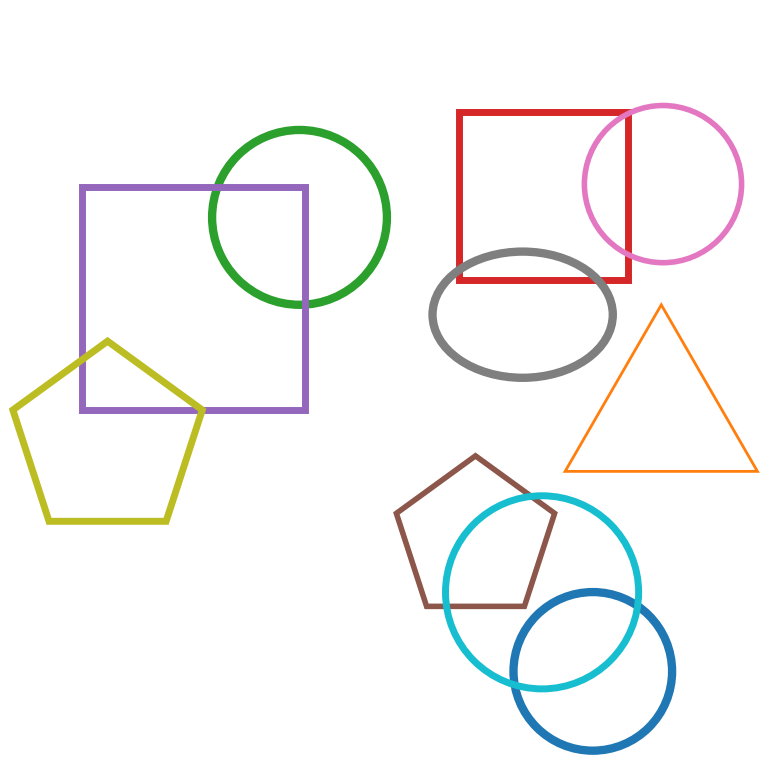[{"shape": "circle", "thickness": 3, "radius": 0.51, "center": [0.77, 0.128]}, {"shape": "triangle", "thickness": 1, "radius": 0.72, "center": [0.859, 0.46]}, {"shape": "circle", "thickness": 3, "radius": 0.57, "center": [0.389, 0.718]}, {"shape": "square", "thickness": 2.5, "radius": 0.55, "center": [0.706, 0.745]}, {"shape": "square", "thickness": 2.5, "radius": 0.72, "center": [0.251, 0.612]}, {"shape": "pentagon", "thickness": 2, "radius": 0.54, "center": [0.618, 0.3]}, {"shape": "circle", "thickness": 2, "radius": 0.51, "center": [0.861, 0.761]}, {"shape": "oval", "thickness": 3, "radius": 0.59, "center": [0.679, 0.591]}, {"shape": "pentagon", "thickness": 2.5, "radius": 0.65, "center": [0.14, 0.428]}, {"shape": "circle", "thickness": 2.5, "radius": 0.63, "center": [0.704, 0.231]}]